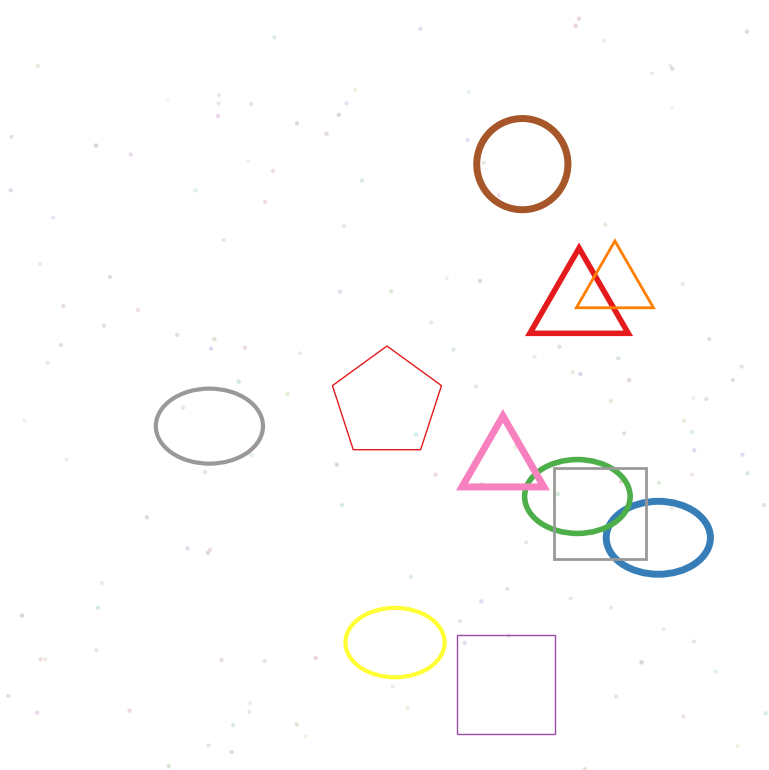[{"shape": "pentagon", "thickness": 0.5, "radius": 0.37, "center": [0.503, 0.476]}, {"shape": "triangle", "thickness": 2, "radius": 0.37, "center": [0.752, 0.604]}, {"shape": "oval", "thickness": 2.5, "radius": 0.34, "center": [0.855, 0.302]}, {"shape": "oval", "thickness": 2, "radius": 0.34, "center": [0.75, 0.355]}, {"shape": "square", "thickness": 0.5, "radius": 0.32, "center": [0.657, 0.111]}, {"shape": "triangle", "thickness": 1, "radius": 0.29, "center": [0.799, 0.629]}, {"shape": "oval", "thickness": 1.5, "radius": 0.32, "center": [0.513, 0.165]}, {"shape": "circle", "thickness": 2.5, "radius": 0.3, "center": [0.678, 0.787]}, {"shape": "triangle", "thickness": 2.5, "radius": 0.31, "center": [0.653, 0.398]}, {"shape": "square", "thickness": 1, "radius": 0.3, "center": [0.779, 0.333]}, {"shape": "oval", "thickness": 1.5, "radius": 0.35, "center": [0.272, 0.447]}]